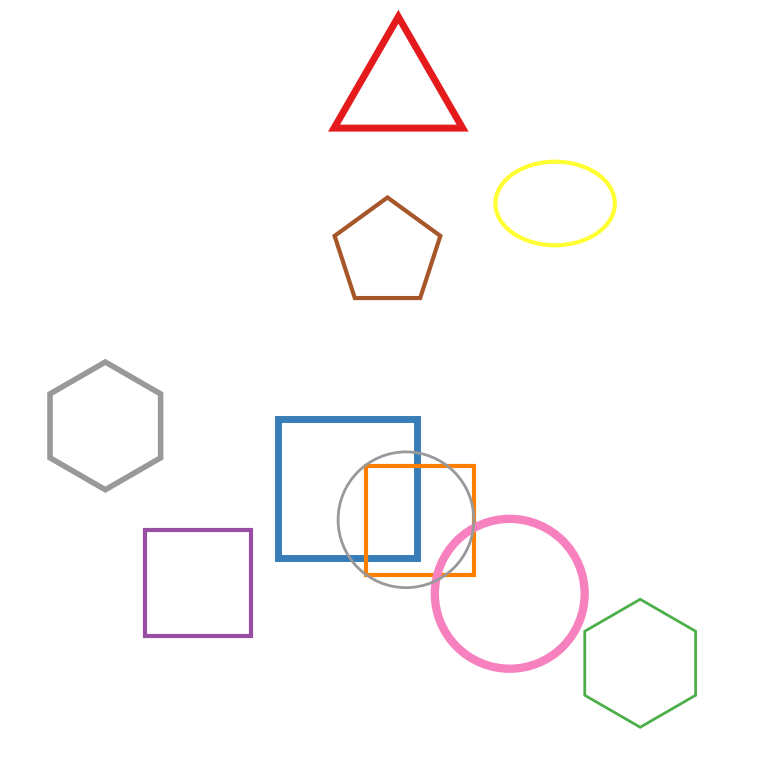[{"shape": "triangle", "thickness": 2.5, "radius": 0.48, "center": [0.517, 0.882]}, {"shape": "square", "thickness": 2.5, "radius": 0.45, "center": [0.452, 0.365]}, {"shape": "hexagon", "thickness": 1, "radius": 0.42, "center": [0.831, 0.139]}, {"shape": "square", "thickness": 1.5, "radius": 0.34, "center": [0.257, 0.243]}, {"shape": "square", "thickness": 1.5, "radius": 0.35, "center": [0.546, 0.324]}, {"shape": "oval", "thickness": 1.5, "radius": 0.39, "center": [0.721, 0.736]}, {"shape": "pentagon", "thickness": 1.5, "radius": 0.36, "center": [0.503, 0.671]}, {"shape": "circle", "thickness": 3, "radius": 0.49, "center": [0.662, 0.229]}, {"shape": "circle", "thickness": 1, "radius": 0.44, "center": [0.527, 0.325]}, {"shape": "hexagon", "thickness": 2, "radius": 0.41, "center": [0.137, 0.447]}]